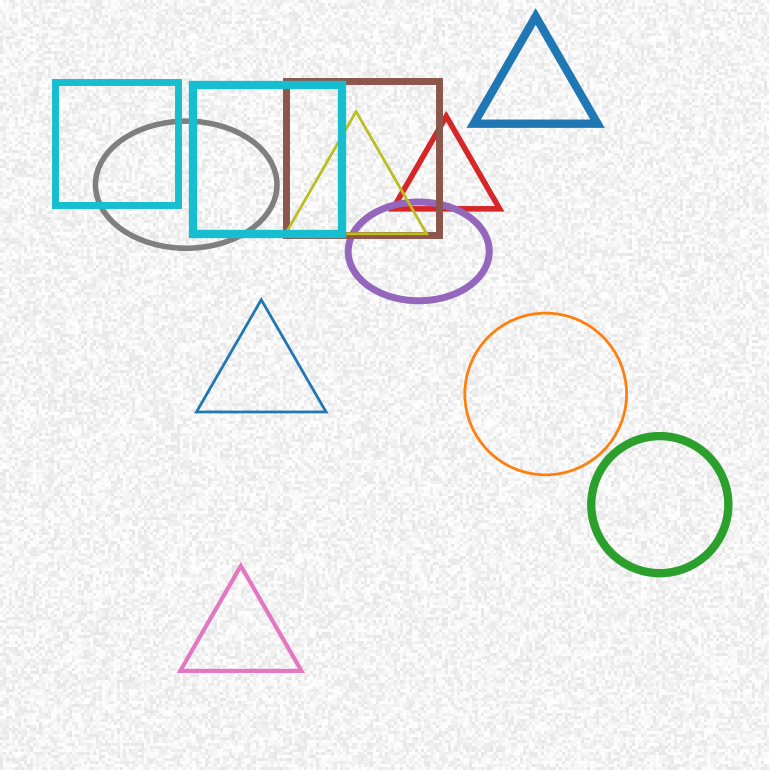[{"shape": "triangle", "thickness": 3, "radius": 0.46, "center": [0.696, 0.886]}, {"shape": "triangle", "thickness": 1, "radius": 0.49, "center": [0.339, 0.514]}, {"shape": "circle", "thickness": 1, "radius": 0.53, "center": [0.709, 0.488]}, {"shape": "circle", "thickness": 3, "radius": 0.45, "center": [0.857, 0.345]}, {"shape": "triangle", "thickness": 2, "radius": 0.4, "center": [0.58, 0.769]}, {"shape": "oval", "thickness": 2.5, "radius": 0.46, "center": [0.544, 0.674]}, {"shape": "square", "thickness": 2.5, "radius": 0.5, "center": [0.471, 0.795]}, {"shape": "triangle", "thickness": 1.5, "radius": 0.45, "center": [0.313, 0.174]}, {"shape": "oval", "thickness": 2, "radius": 0.59, "center": [0.242, 0.76]}, {"shape": "triangle", "thickness": 1, "radius": 0.53, "center": [0.462, 0.749]}, {"shape": "square", "thickness": 3, "radius": 0.48, "center": [0.348, 0.793]}, {"shape": "square", "thickness": 2.5, "radius": 0.4, "center": [0.152, 0.814]}]